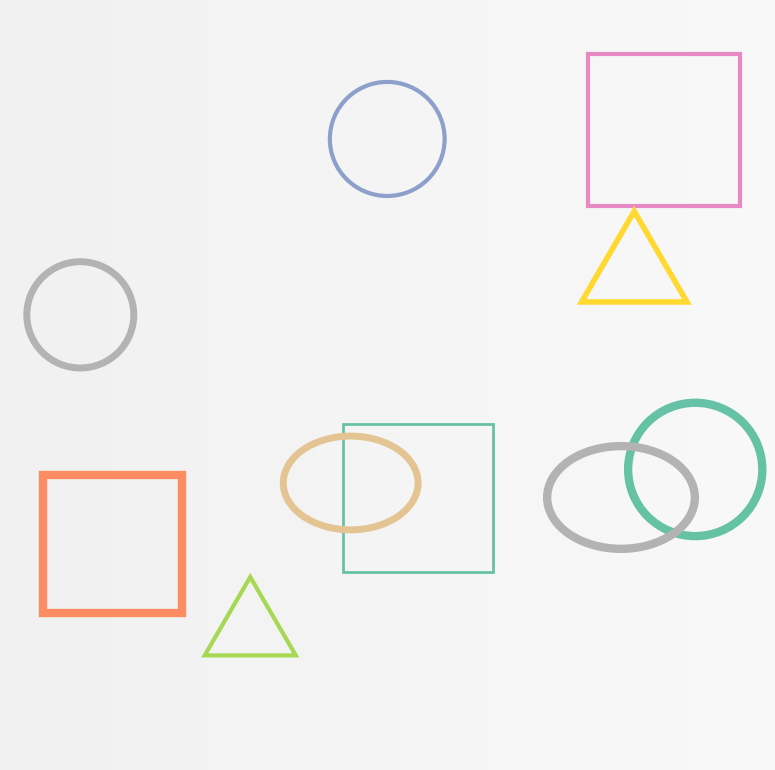[{"shape": "circle", "thickness": 3, "radius": 0.43, "center": [0.897, 0.39]}, {"shape": "square", "thickness": 1, "radius": 0.48, "center": [0.539, 0.353]}, {"shape": "square", "thickness": 3, "radius": 0.45, "center": [0.145, 0.294]}, {"shape": "circle", "thickness": 1.5, "radius": 0.37, "center": [0.5, 0.82]}, {"shape": "square", "thickness": 1.5, "radius": 0.49, "center": [0.857, 0.831]}, {"shape": "triangle", "thickness": 1.5, "radius": 0.34, "center": [0.323, 0.183]}, {"shape": "triangle", "thickness": 2, "radius": 0.39, "center": [0.818, 0.647]}, {"shape": "oval", "thickness": 2.5, "radius": 0.43, "center": [0.452, 0.373]}, {"shape": "circle", "thickness": 2.5, "radius": 0.35, "center": [0.104, 0.591]}, {"shape": "oval", "thickness": 3, "radius": 0.48, "center": [0.801, 0.354]}]